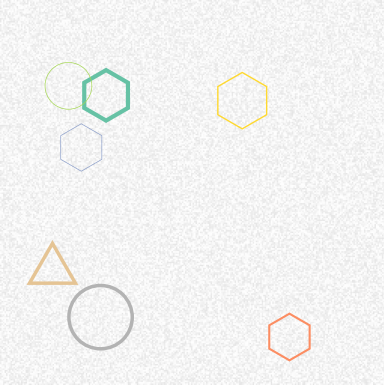[{"shape": "hexagon", "thickness": 3, "radius": 0.33, "center": [0.276, 0.752]}, {"shape": "hexagon", "thickness": 1.5, "radius": 0.3, "center": [0.752, 0.125]}, {"shape": "hexagon", "thickness": 0.5, "radius": 0.31, "center": [0.211, 0.617]}, {"shape": "circle", "thickness": 0.5, "radius": 0.3, "center": [0.178, 0.777]}, {"shape": "hexagon", "thickness": 1, "radius": 0.37, "center": [0.629, 0.739]}, {"shape": "triangle", "thickness": 2.5, "radius": 0.34, "center": [0.136, 0.299]}, {"shape": "circle", "thickness": 2.5, "radius": 0.41, "center": [0.261, 0.176]}]